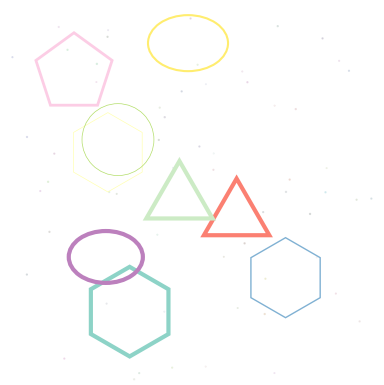[{"shape": "hexagon", "thickness": 3, "radius": 0.58, "center": [0.337, 0.191]}, {"shape": "hexagon", "thickness": 0.5, "radius": 0.52, "center": [0.28, 0.605]}, {"shape": "triangle", "thickness": 3, "radius": 0.49, "center": [0.615, 0.438]}, {"shape": "hexagon", "thickness": 1, "radius": 0.52, "center": [0.742, 0.279]}, {"shape": "circle", "thickness": 0.5, "radius": 0.47, "center": [0.306, 0.637]}, {"shape": "pentagon", "thickness": 2, "radius": 0.52, "center": [0.192, 0.811]}, {"shape": "oval", "thickness": 3, "radius": 0.48, "center": [0.275, 0.333]}, {"shape": "triangle", "thickness": 3, "radius": 0.5, "center": [0.466, 0.482]}, {"shape": "oval", "thickness": 1.5, "radius": 0.52, "center": [0.488, 0.888]}]